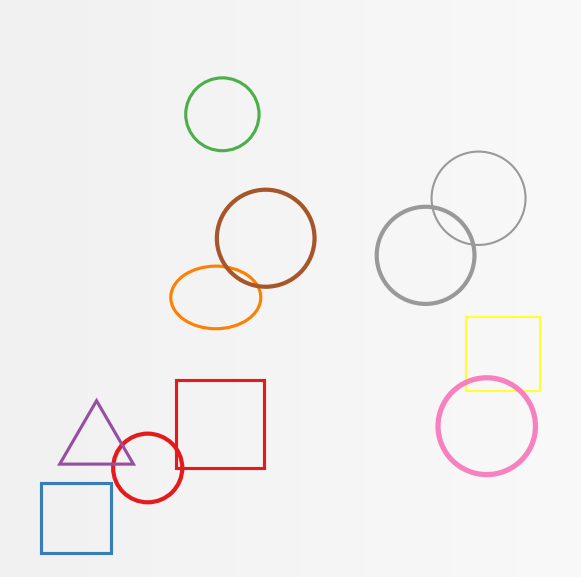[{"shape": "square", "thickness": 1.5, "radius": 0.38, "center": [0.379, 0.264]}, {"shape": "circle", "thickness": 2, "radius": 0.3, "center": [0.254, 0.189]}, {"shape": "square", "thickness": 1.5, "radius": 0.3, "center": [0.131, 0.102]}, {"shape": "circle", "thickness": 1.5, "radius": 0.32, "center": [0.383, 0.801]}, {"shape": "triangle", "thickness": 1.5, "radius": 0.37, "center": [0.166, 0.232]}, {"shape": "oval", "thickness": 1.5, "radius": 0.39, "center": [0.371, 0.484]}, {"shape": "square", "thickness": 1, "radius": 0.32, "center": [0.865, 0.386]}, {"shape": "circle", "thickness": 2, "radius": 0.42, "center": [0.457, 0.587]}, {"shape": "circle", "thickness": 2.5, "radius": 0.42, "center": [0.837, 0.261]}, {"shape": "circle", "thickness": 2, "radius": 0.42, "center": [0.732, 0.557]}, {"shape": "circle", "thickness": 1, "radius": 0.4, "center": [0.823, 0.656]}]